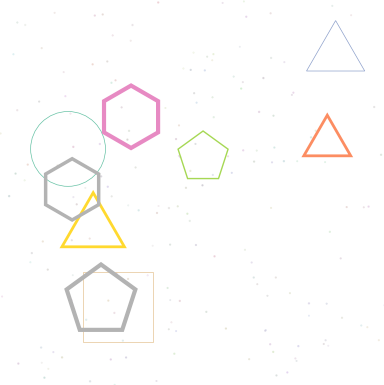[{"shape": "circle", "thickness": 0.5, "radius": 0.49, "center": [0.177, 0.613]}, {"shape": "triangle", "thickness": 2, "radius": 0.35, "center": [0.85, 0.63]}, {"shape": "triangle", "thickness": 0.5, "radius": 0.44, "center": [0.872, 0.859]}, {"shape": "hexagon", "thickness": 3, "radius": 0.41, "center": [0.34, 0.697]}, {"shape": "pentagon", "thickness": 1, "radius": 0.34, "center": [0.527, 0.591]}, {"shape": "triangle", "thickness": 2, "radius": 0.47, "center": [0.242, 0.406]}, {"shape": "square", "thickness": 0.5, "radius": 0.46, "center": [0.307, 0.203]}, {"shape": "hexagon", "thickness": 2.5, "radius": 0.4, "center": [0.187, 0.508]}, {"shape": "pentagon", "thickness": 3, "radius": 0.47, "center": [0.262, 0.219]}]